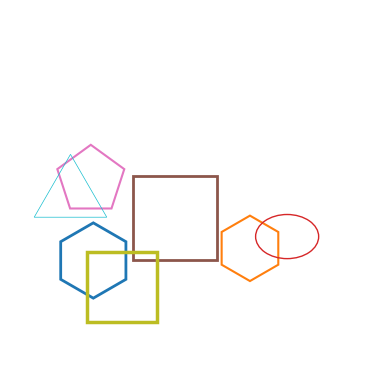[{"shape": "hexagon", "thickness": 2, "radius": 0.49, "center": [0.242, 0.323]}, {"shape": "hexagon", "thickness": 1.5, "radius": 0.42, "center": [0.649, 0.355]}, {"shape": "oval", "thickness": 1, "radius": 0.41, "center": [0.746, 0.386]}, {"shape": "square", "thickness": 2, "radius": 0.54, "center": [0.454, 0.434]}, {"shape": "pentagon", "thickness": 1.5, "radius": 0.46, "center": [0.236, 0.532]}, {"shape": "square", "thickness": 2.5, "radius": 0.45, "center": [0.318, 0.255]}, {"shape": "triangle", "thickness": 0.5, "radius": 0.54, "center": [0.183, 0.49]}]